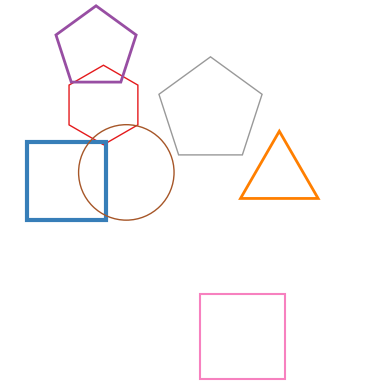[{"shape": "hexagon", "thickness": 1, "radius": 0.52, "center": [0.269, 0.727]}, {"shape": "square", "thickness": 3, "radius": 0.51, "center": [0.173, 0.53]}, {"shape": "pentagon", "thickness": 2, "radius": 0.55, "center": [0.249, 0.875]}, {"shape": "triangle", "thickness": 2, "radius": 0.58, "center": [0.726, 0.543]}, {"shape": "circle", "thickness": 1, "radius": 0.62, "center": [0.328, 0.552]}, {"shape": "square", "thickness": 1.5, "radius": 0.55, "center": [0.631, 0.126]}, {"shape": "pentagon", "thickness": 1, "radius": 0.7, "center": [0.547, 0.712]}]